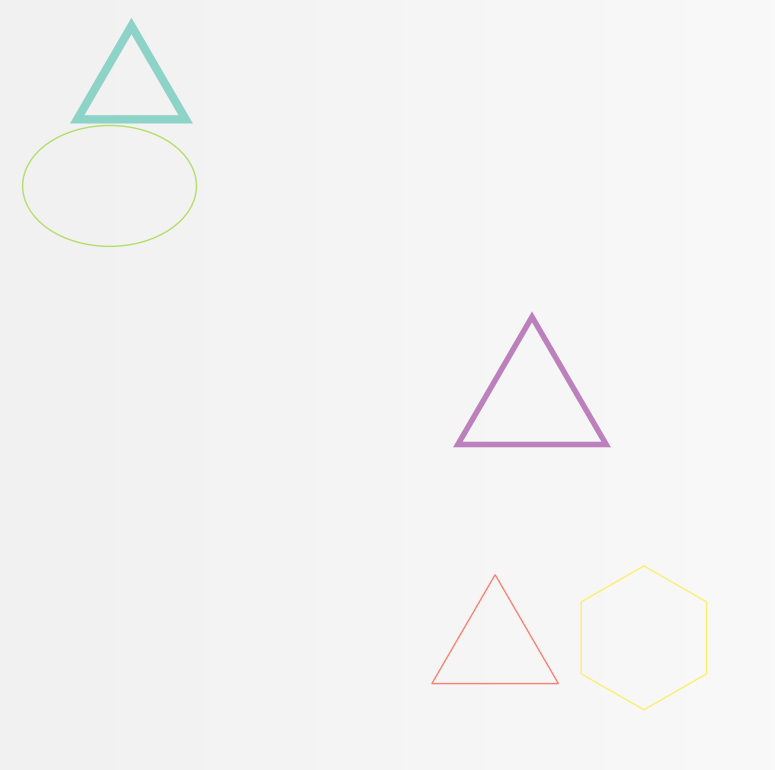[{"shape": "triangle", "thickness": 3, "radius": 0.4, "center": [0.17, 0.885]}, {"shape": "triangle", "thickness": 0.5, "radius": 0.47, "center": [0.639, 0.159]}, {"shape": "oval", "thickness": 0.5, "radius": 0.56, "center": [0.141, 0.759]}, {"shape": "triangle", "thickness": 2, "radius": 0.55, "center": [0.686, 0.478]}, {"shape": "hexagon", "thickness": 0.5, "radius": 0.47, "center": [0.831, 0.172]}]